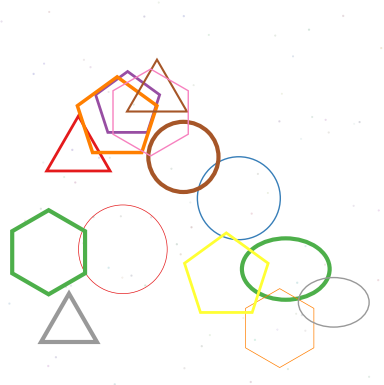[{"shape": "circle", "thickness": 0.5, "radius": 0.58, "center": [0.319, 0.352]}, {"shape": "triangle", "thickness": 2, "radius": 0.48, "center": [0.204, 0.603]}, {"shape": "circle", "thickness": 1, "radius": 0.54, "center": [0.62, 0.485]}, {"shape": "oval", "thickness": 3, "radius": 0.57, "center": [0.742, 0.301]}, {"shape": "hexagon", "thickness": 3, "radius": 0.55, "center": [0.126, 0.345]}, {"shape": "pentagon", "thickness": 2, "radius": 0.44, "center": [0.331, 0.727]}, {"shape": "pentagon", "thickness": 2.5, "radius": 0.54, "center": [0.304, 0.692]}, {"shape": "hexagon", "thickness": 0.5, "radius": 0.51, "center": [0.726, 0.148]}, {"shape": "pentagon", "thickness": 2, "radius": 0.57, "center": [0.588, 0.281]}, {"shape": "triangle", "thickness": 1.5, "radius": 0.45, "center": [0.408, 0.755]}, {"shape": "circle", "thickness": 3, "radius": 0.46, "center": [0.476, 0.592]}, {"shape": "hexagon", "thickness": 1, "radius": 0.56, "center": [0.391, 0.708]}, {"shape": "triangle", "thickness": 3, "radius": 0.42, "center": [0.179, 0.154]}, {"shape": "oval", "thickness": 1, "radius": 0.46, "center": [0.867, 0.215]}]